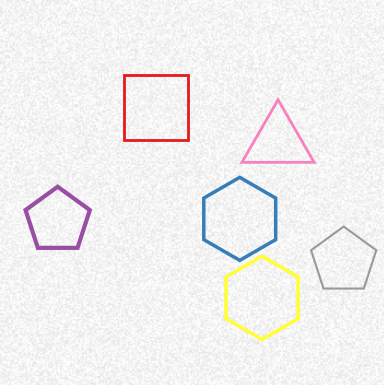[{"shape": "square", "thickness": 2, "radius": 0.42, "center": [0.405, 0.721]}, {"shape": "hexagon", "thickness": 2.5, "radius": 0.54, "center": [0.623, 0.432]}, {"shape": "pentagon", "thickness": 3, "radius": 0.44, "center": [0.15, 0.427]}, {"shape": "hexagon", "thickness": 2.5, "radius": 0.54, "center": [0.681, 0.226]}, {"shape": "triangle", "thickness": 2, "radius": 0.54, "center": [0.722, 0.633]}, {"shape": "pentagon", "thickness": 1.5, "radius": 0.45, "center": [0.893, 0.323]}]